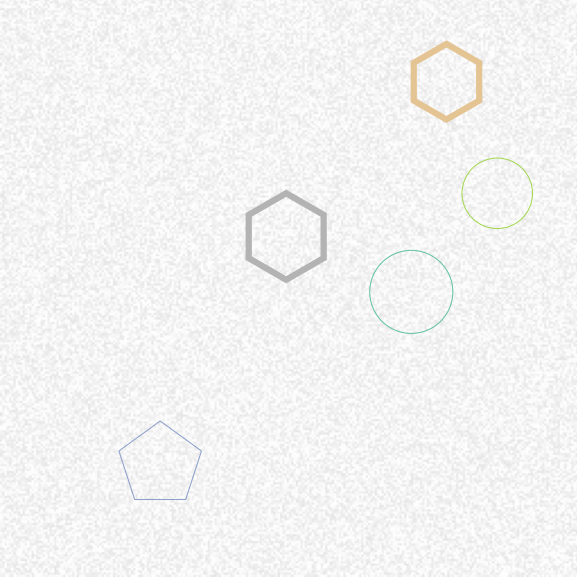[{"shape": "circle", "thickness": 0.5, "radius": 0.36, "center": [0.712, 0.494]}, {"shape": "pentagon", "thickness": 0.5, "radius": 0.38, "center": [0.277, 0.195]}, {"shape": "circle", "thickness": 0.5, "radius": 0.31, "center": [0.861, 0.664]}, {"shape": "hexagon", "thickness": 3, "radius": 0.33, "center": [0.773, 0.858]}, {"shape": "hexagon", "thickness": 3, "radius": 0.37, "center": [0.496, 0.59]}]